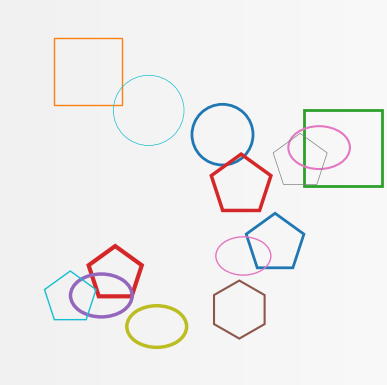[{"shape": "circle", "thickness": 2, "radius": 0.39, "center": [0.574, 0.65]}, {"shape": "pentagon", "thickness": 2, "radius": 0.39, "center": [0.71, 0.368]}, {"shape": "square", "thickness": 1, "radius": 0.44, "center": [0.227, 0.814]}, {"shape": "square", "thickness": 2, "radius": 0.5, "center": [0.885, 0.616]}, {"shape": "pentagon", "thickness": 2.5, "radius": 0.4, "center": [0.622, 0.519]}, {"shape": "pentagon", "thickness": 3, "radius": 0.36, "center": [0.297, 0.289]}, {"shape": "oval", "thickness": 2.5, "radius": 0.4, "center": [0.261, 0.233]}, {"shape": "hexagon", "thickness": 1.5, "radius": 0.38, "center": [0.618, 0.196]}, {"shape": "oval", "thickness": 1, "radius": 0.35, "center": [0.628, 0.335]}, {"shape": "oval", "thickness": 1.5, "radius": 0.4, "center": [0.824, 0.617]}, {"shape": "pentagon", "thickness": 0.5, "radius": 0.37, "center": [0.775, 0.58]}, {"shape": "oval", "thickness": 2.5, "radius": 0.39, "center": [0.404, 0.152]}, {"shape": "pentagon", "thickness": 1, "radius": 0.35, "center": [0.181, 0.226]}, {"shape": "circle", "thickness": 0.5, "radius": 0.46, "center": [0.384, 0.713]}]